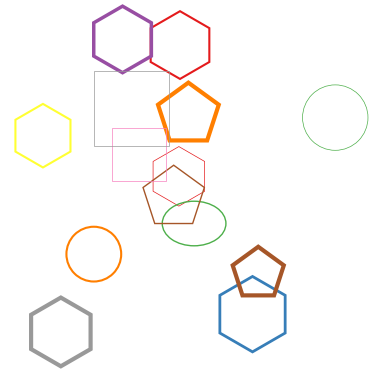[{"shape": "hexagon", "thickness": 1.5, "radius": 0.44, "center": [0.468, 0.883]}, {"shape": "hexagon", "thickness": 0.5, "radius": 0.39, "center": [0.465, 0.542]}, {"shape": "hexagon", "thickness": 2, "radius": 0.49, "center": [0.656, 0.184]}, {"shape": "oval", "thickness": 1, "radius": 0.41, "center": [0.504, 0.419]}, {"shape": "circle", "thickness": 0.5, "radius": 0.42, "center": [0.871, 0.695]}, {"shape": "hexagon", "thickness": 2.5, "radius": 0.43, "center": [0.318, 0.898]}, {"shape": "pentagon", "thickness": 3, "radius": 0.41, "center": [0.489, 0.702]}, {"shape": "circle", "thickness": 1.5, "radius": 0.36, "center": [0.244, 0.34]}, {"shape": "hexagon", "thickness": 1.5, "radius": 0.41, "center": [0.112, 0.648]}, {"shape": "pentagon", "thickness": 3, "radius": 0.35, "center": [0.671, 0.289]}, {"shape": "pentagon", "thickness": 1, "radius": 0.42, "center": [0.451, 0.487]}, {"shape": "square", "thickness": 0.5, "radius": 0.35, "center": [0.362, 0.598]}, {"shape": "hexagon", "thickness": 3, "radius": 0.45, "center": [0.158, 0.138]}, {"shape": "square", "thickness": 0.5, "radius": 0.49, "center": [0.342, 0.718]}]